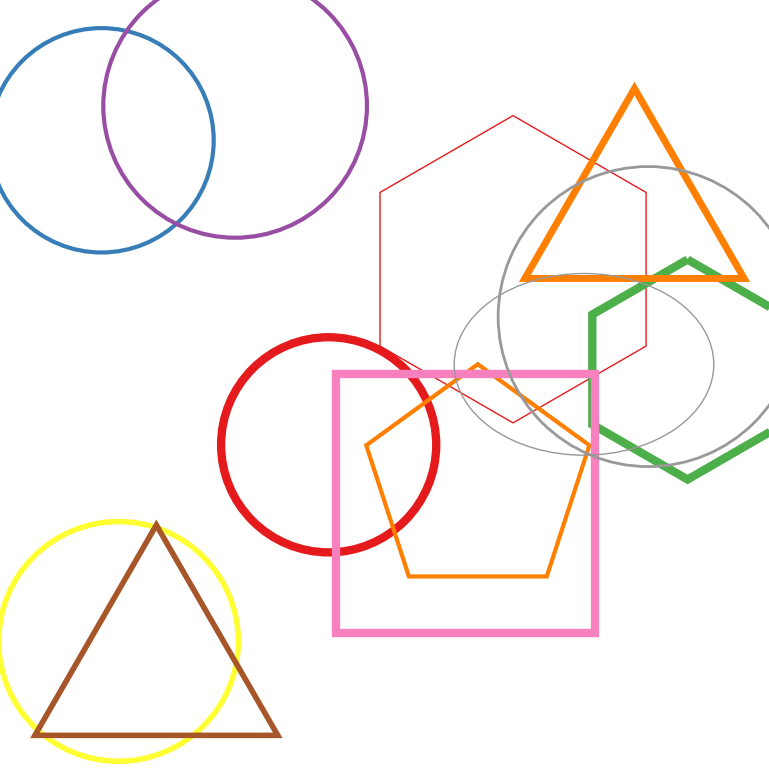[{"shape": "circle", "thickness": 3, "radius": 0.7, "center": [0.427, 0.422]}, {"shape": "hexagon", "thickness": 0.5, "radius": 1.0, "center": [0.666, 0.65]}, {"shape": "circle", "thickness": 1.5, "radius": 0.73, "center": [0.132, 0.818]}, {"shape": "hexagon", "thickness": 3, "radius": 0.71, "center": [0.893, 0.52]}, {"shape": "circle", "thickness": 1.5, "radius": 0.86, "center": [0.305, 0.863]}, {"shape": "triangle", "thickness": 2.5, "radius": 0.82, "center": [0.824, 0.721]}, {"shape": "pentagon", "thickness": 1.5, "radius": 0.76, "center": [0.621, 0.375]}, {"shape": "circle", "thickness": 2, "radius": 0.78, "center": [0.154, 0.167]}, {"shape": "triangle", "thickness": 2, "radius": 0.91, "center": [0.203, 0.136]}, {"shape": "square", "thickness": 3, "radius": 0.84, "center": [0.605, 0.346]}, {"shape": "circle", "thickness": 1, "radius": 0.97, "center": [0.842, 0.589]}, {"shape": "oval", "thickness": 0.5, "radius": 0.84, "center": [0.758, 0.527]}]